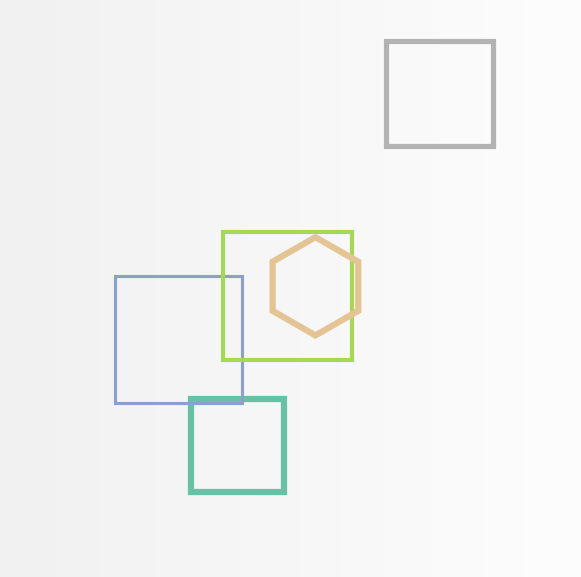[{"shape": "square", "thickness": 3, "radius": 0.4, "center": [0.408, 0.228]}, {"shape": "square", "thickness": 1.5, "radius": 0.55, "center": [0.307, 0.411]}, {"shape": "square", "thickness": 2, "radius": 0.55, "center": [0.495, 0.487]}, {"shape": "hexagon", "thickness": 3, "radius": 0.43, "center": [0.543, 0.503]}, {"shape": "square", "thickness": 2.5, "radius": 0.46, "center": [0.756, 0.837]}]